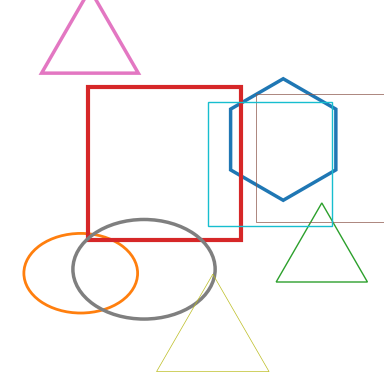[{"shape": "hexagon", "thickness": 2.5, "radius": 0.79, "center": [0.736, 0.638]}, {"shape": "oval", "thickness": 2, "radius": 0.74, "center": [0.21, 0.29]}, {"shape": "triangle", "thickness": 1, "radius": 0.68, "center": [0.836, 0.336]}, {"shape": "square", "thickness": 3, "radius": 0.99, "center": [0.428, 0.577]}, {"shape": "square", "thickness": 0.5, "radius": 0.83, "center": [0.831, 0.589]}, {"shape": "triangle", "thickness": 2.5, "radius": 0.73, "center": [0.234, 0.883]}, {"shape": "oval", "thickness": 2.5, "radius": 0.92, "center": [0.374, 0.301]}, {"shape": "triangle", "thickness": 0.5, "radius": 0.84, "center": [0.553, 0.119]}, {"shape": "square", "thickness": 1, "radius": 0.8, "center": [0.7, 0.574]}]